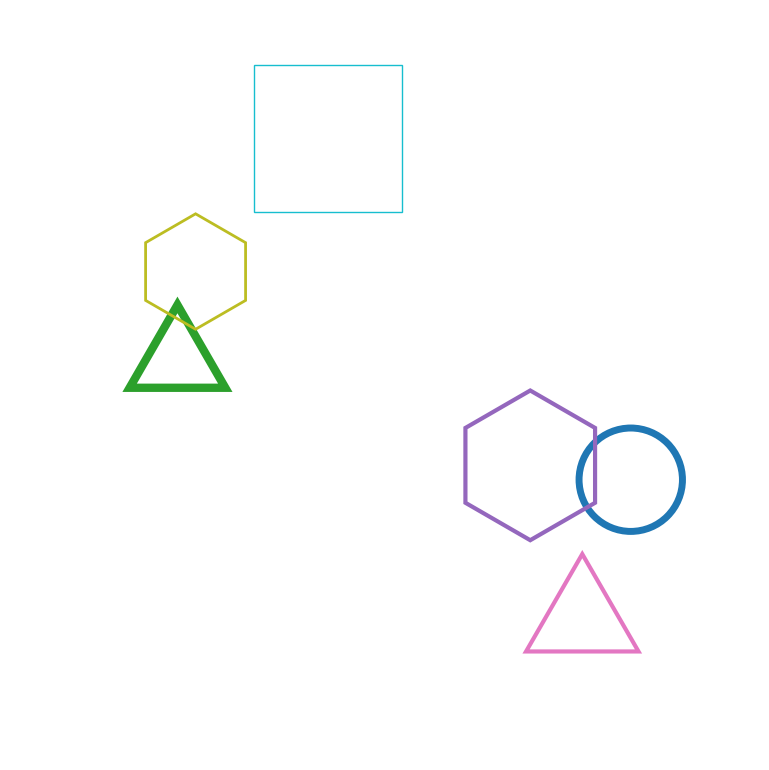[{"shape": "circle", "thickness": 2.5, "radius": 0.34, "center": [0.819, 0.377]}, {"shape": "triangle", "thickness": 3, "radius": 0.36, "center": [0.23, 0.532]}, {"shape": "hexagon", "thickness": 1.5, "radius": 0.49, "center": [0.689, 0.396]}, {"shape": "triangle", "thickness": 1.5, "radius": 0.42, "center": [0.756, 0.196]}, {"shape": "hexagon", "thickness": 1, "radius": 0.37, "center": [0.254, 0.647]}, {"shape": "square", "thickness": 0.5, "radius": 0.48, "center": [0.426, 0.82]}]